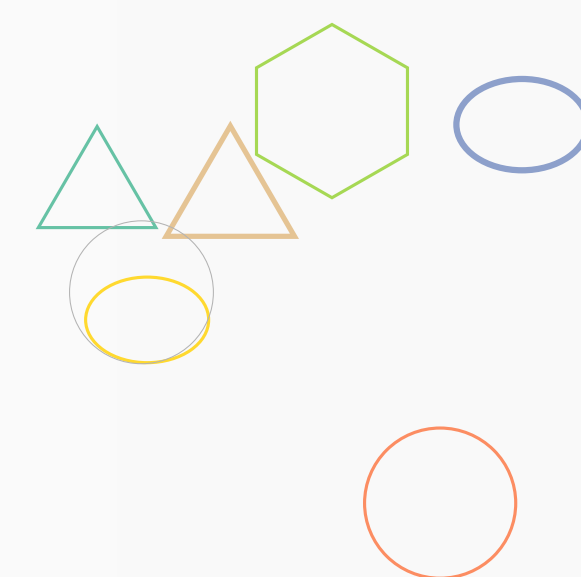[{"shape": "triangle", "thickness": 1.5, "radius": 0.58, "center": [0.167, 0.663]}, {"shape": "circle", "thickness": 1.5, "radius": 0.65, "center": [0.757, 0.128]}, {"shape": "oval", "thickness": 3, "radius": 0.56, "center": [0.898, 0.783]}, {"shape": "hexagon", "thickness": 1.5, "radius": 0.75, "center": [0.571, 0.807]}, {"shape": "oval", "thickness": 1.5, "radius": 0.53, "center": [0.253, 0.445]}, {"shape": "triangle", "thickness": 2.5, "radius": 0.64, "center": [0.396, 0.654]}, {"shape": "circle", "thickness": 0.5, "radius": 0.62, "center": [0.243, 0.493]}]